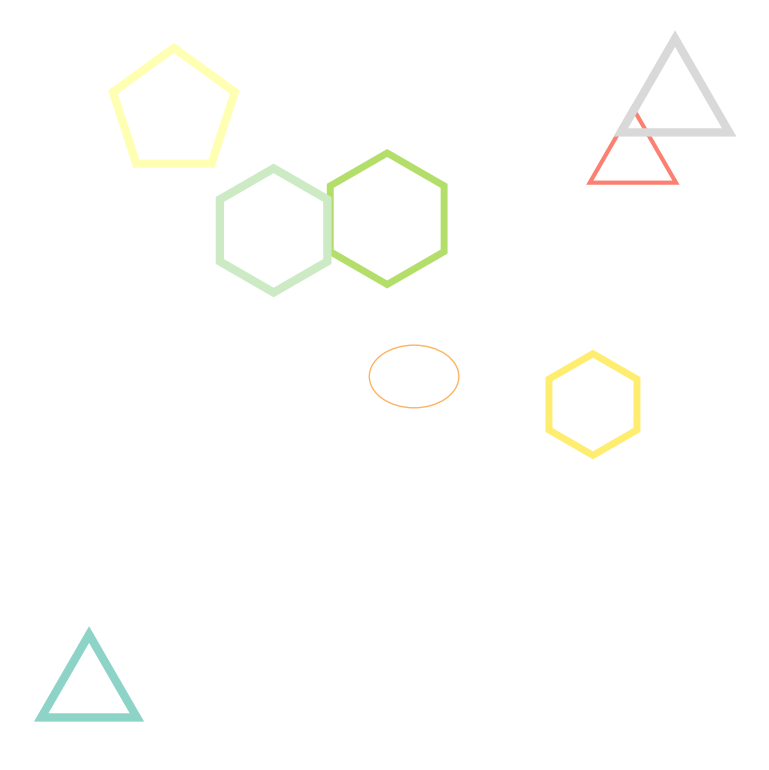[{"shape": "triangle", "thickness": 3, "radius": 0.36, "center": [0.116, 0.104]}, {"shape": "pentagon", "thickness": 3, "radius": 0.42, "center": [0.226, 0.855]}, {"shape": "triangle", "thickness": 1.5, "radius": 0.32, "center": [0.822, 0.795]}, {"shape": "oval", "thickness": 0.5, "radius": 0.29, "center": [0.538, 0.511]}, {"shape": "hexagon", "thickness": 2.5, "radius": 0.43, "center": [0.503, 0.716]}, {"shape": "triangle", "thickness": 3, "radius": 0.41, "center": [0.877, 0.869]}, {"shape": "hexagon", "thickness": 3, "radius": 0.4, "center": [0.355, 0.701]}, {"shape": "hexagon", "thickness": 2.5, "radius": 0.33, "center": [0.77, 0.475]}]